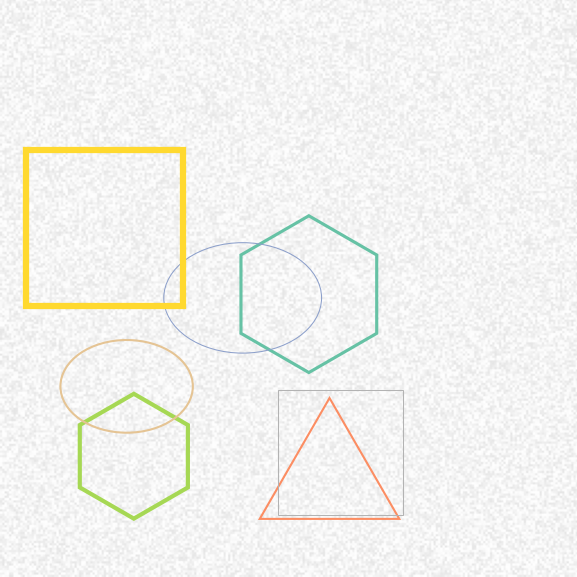[{"shape": "hexagon", "thickness": 1.5, "radius": 0.68, "center": [0.535, 0.49]}, {"shape": "triangle", "thickness": 1, "radius": 0.7, "center": [0.571, 0.17]}, {"shape": "oval", "thickness": 0.5, "radius": 0.68, "center": [0.42, 0.483]}, {"shape": "hexagon", "thickness": 2, "radius": 0.54, "center": [0.232, 0.209]}, {"shape": "square", "thickness": 3, "radius": 0.68, "center": [0.181, 0.604]}, {"shape": "oval", "thickness": 1, "radius": 0.57, "center": [0.219, 0.33]}, {"shape": "square", "thickness": 0.5, "radius": 0.54, "center": [0.589, 0.216]}]